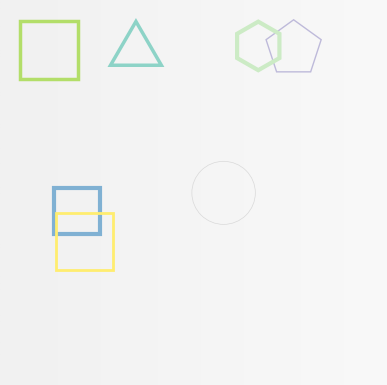[{"shape": "triangle", "thickness": 2.5, "radius": 0.38, "center": [0.351, 0.868]}, {"shape": "pentagon", "thickness": 1, "radius": 0.37, "center": [0.758, 0.874]}, {"shape": "square", "thickness": 3, "radius": 0.3, "center": [0.198, 0.451]}, {"shape": "square", "thickness": 2.5, "radius": 0.37, "center": [0.126, 0.87]}, {"shape": "circle", "thickness": 0.5, "radius": 0.41, "center": [0.577, 0.499]}, {"shape": "hexagon", "thickness": 3, "radius": 0.32, "center": [0.666, 0.881]}, {"shape": "square", "thickness": 2, "radius": 0.36, "center": [0.217, 0.373]}]